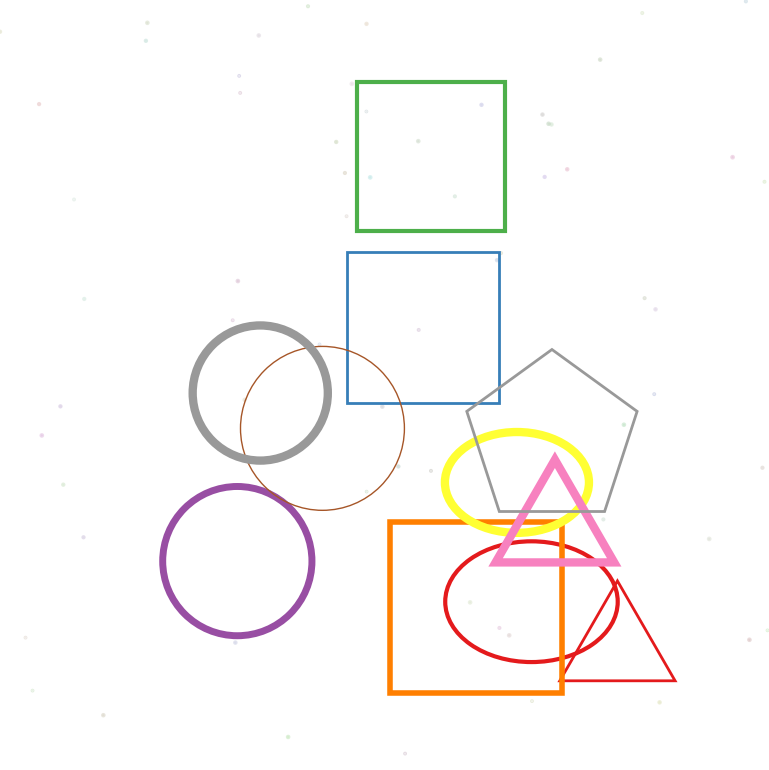[{"shape": "oval", "thickness": 1.5, "radius": 0.56, "center": [0.69, 0.219]}, {"shape": "triangle", "thickness": 1, "radius": 0.43, "center": [0.802, 0.159]}, {"shape": "square", "thickness": 1, "radius": 0.49, "center": [0.549, 0.575]}, {"shape": "square", "thickness": 1.5, "radius": 0.48, "center": [0.56, 0.797]}, {"shape": "circle", "thickness": 2.5, "radius": 0.48, "center": [0.308, 0.271]}, {"shape": "square", "thickness": 2, "radius": 0.56, "center": [0.618, 0.211]}, {"shape": "oval", "thickness": 3, "radius": 0.47, "center": [0.671, 0.373]}, {"shape": "circle", "thickness": 0.5, "radius": 0.53, "center": [0.419, 0.444]}, {"shape": "triangle", "thickness": 3, "radius": 0.44, "center": [0.721, 0.314]}, {"shape": "pentagon", "thickness": 1, "radius": 0.58, "center": [0.717, 0.43]}, {"shape": "circle", "thickness": 3, "radius": 0.44, "center": [0.338, 0.49]}]